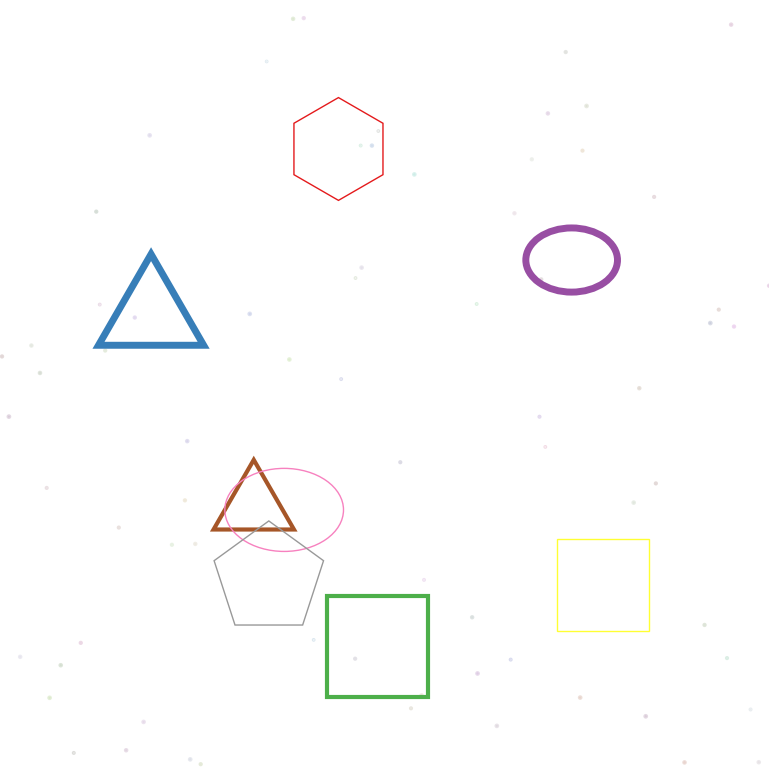[{"shape": "hexagon", "thickness": 0.5, "radius": 0.33, "center": [0.44, 0.807]}, {"shape": "triangle", "thickness": 2.5, "radius": 0.39, "center": [0.196, 0.591]}, {"shape": "square", "thickness": 1.5, "radius": 0.33, "center": [0.49, 0.16]}, {"shape": "oval", "thickness": 2.5, "radius": 0.3, "center": [0.742, 0.662]}, {"shape": "square", "thickness": 0.5, "radius": 0.3, "center": [0.784, 0.24]}, {"shape": "triangle", "thickness": 1.5, "radius": 0.3, "center": [0.33, 0.342]}, {"shape": "oval", "thickness": 0.5, "radius": 0.39, "center": [0.369, 0.338]}, {"shape": "pentagon", "thickness": 0.5, "radius": 0.37, "center": [0.349, 0.249]}]